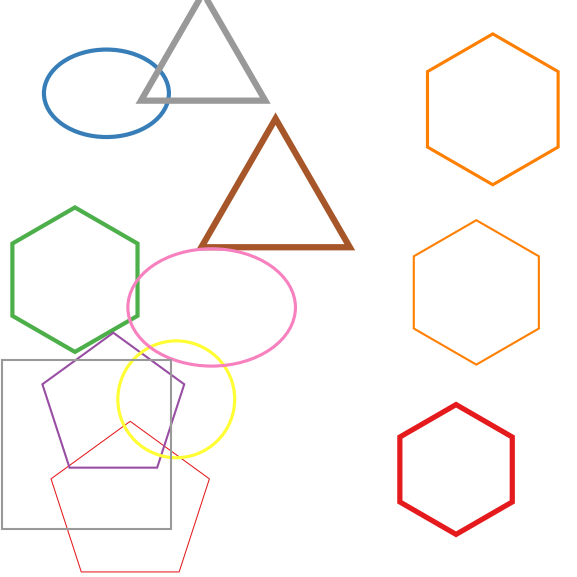[{"shape": "hexagon", "thickness": 2.5, "radius": 0.56, "center": [0.79, 0.186]}, {"shape": "pentagon", "thickness": 0.5, "radius": 0.72, "center": [0.225, 0.125]}, {"shape": "oval", "thickness": 2, "radius": 0.54, "center": [0.184, 0.838]}, {"shape": "hexagon", "thickness": 2, "radius": 0.63, "center": [0.13, 0.515]}, {"shape": "pentagon", "thickness": 1, "radius": 0.65, "center": [0.196, 0.294]}, {"shape": "hexagon", "thickness": 1, "radius": 0.63, "center": [0.825, 0.493]}, {"shape": "hexagon", "thickness": 1.5, "radius": 0.65, "center": [0.853, 0.81]}, {"shape": "circle", "thickness": 1.5, "radius": 0.51, "center": [0.305, 0.308]}, {"shape": "triangle", "thickness": 3, "radius": 0.74, "center": [0.477, 0.645]}, {"shape": "oval", "thickness": 1.5, "radius": 0.73, "center": [0.367, 0.467]}, {"shape": "square", "thickness": 1, "radius": 0.73, "center": [0.15, 0.229]}, {"shape": "triangle", "thickness": 3, "radius": 0.62, "center": [0.352, 0.887]}]